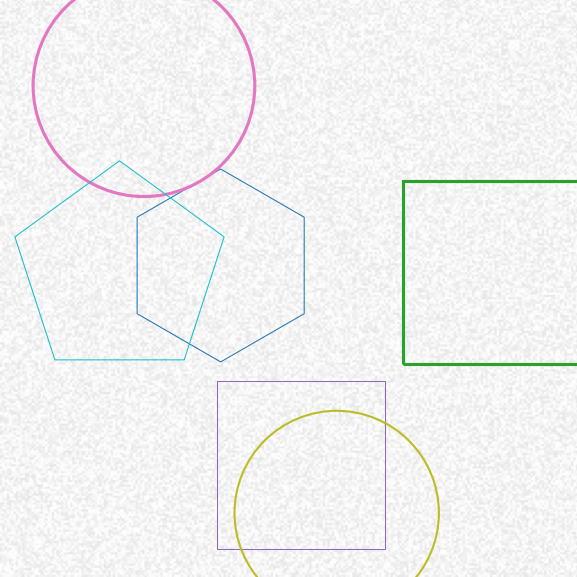[{"shape": "hexagon", "thickness": 0.5, "radius": 0.84, "center": [0.382, 0.539]}, {"shape": "square", "thickness": 1.5, "radius": 0.79, "center": [0.856, 0.528]}, {"shape": "square", "thickness": 0.5, "radius": 0.73, "center": [0.521, 0.194]}, {"shape": "circle", "thickness": 1.5, "radius": 0.96, "center": [0.249, 0.851]}, {"shape": "circle", "thickness": 1, "radius": 0.88, "center": [0.583, 0.111]}, {"shape": "pentagon", "thickness": 0.5, "radius": 0.95, "center": [0.207, 0.53]}]